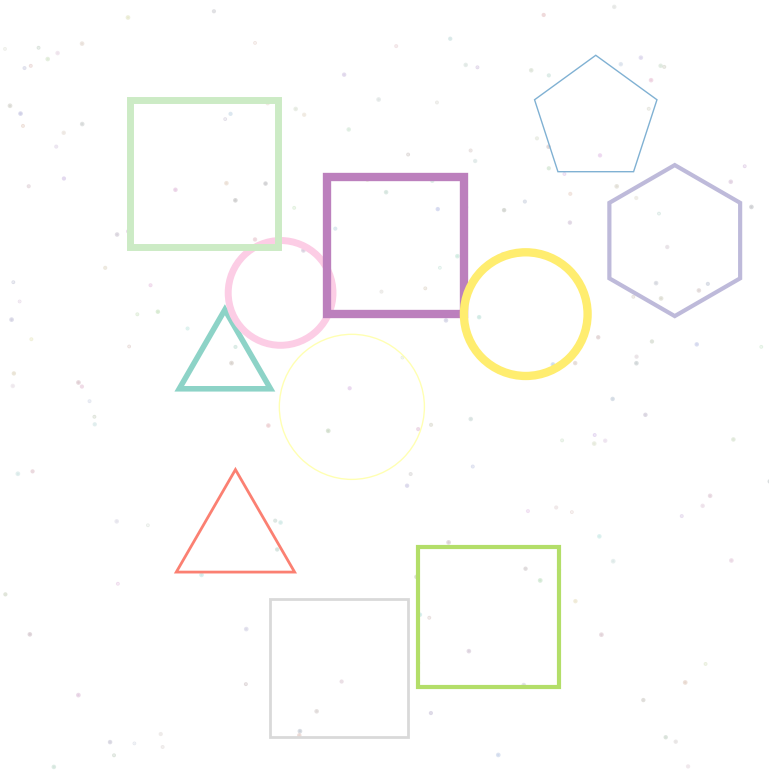[{"shape": "triangle", "thickness": 2, "radius": 0.34, "center": [0.292, 0.529]}, {"shape": "circle", "thickness": 0.5, "radius": 0.47, "center": [0.457, 0.472]}, {"shape": "hexagon", "thickness": 1.5, "radius": 0.49, "center": [0.876, 0.688]}, {"shape": "triangle", "thickness": 1, "radius": 0.44, "center": [0.306, 0.301]}, {"shape": "pentagon", "thickness": 0.5, "radius": 0.42, "center": [0.774, 0.845]}, {"shape": "square", "thickness": 1.5, "radius": 0.46, "center": [0.634, 0.199]}, {"shape": "circle", "thickness": 2.5, "radius": 0.34, "center": [0.364, 0.62]}, {"shape": "square", "thickness": 1, "radius": 0.45, "center": [0.44, 0.133]}, {"shape": "square", "thickness": 3, "radius": 0.45, "center": [0.513, 0.681]}, {"shape": "square", "thickness": 2.5, "radius": 0.48, "center": [0.265, 0.774]}, {"shape": "circle", "thickness": 3, "radius": 0.4, "center": [0.683, 0.592]}]